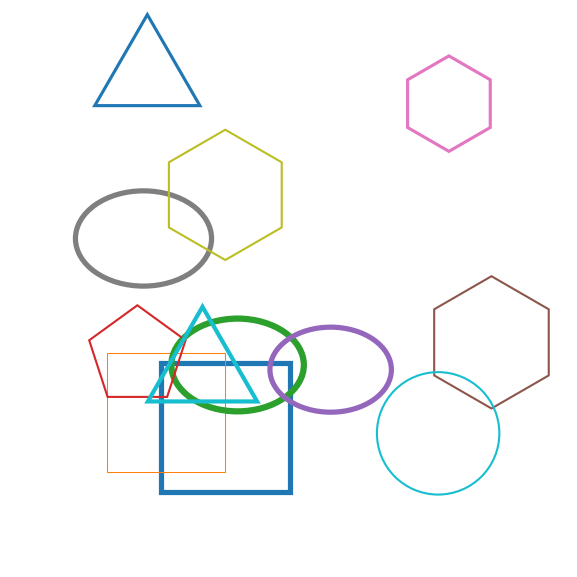[{"shape": "triangle", "thickness": 1.5, "radius": 0.53, "center": [0.255, 0.869]}, {"shape": "square", "thickness": 2.5, "radius": 0.56, "center": [0.39, 0.259]}, {"shape": "square", "thickness": 0.5, "radius": 0.51, "center": [0.287, 0.285]}, {"shape": "oval", "thickness": 3, "radius": 0.57, "center": [0.411, 0.367]}, {"shape": "pentagon", "thickness": 1, "radius": 0.44, "center": [0.238, 0.383]}, {"shape": "oval", "thickness": 2.5, "radius": 0.53, "center": [0.573, 0.359]}, {"shape": "hexagon", "thickness": 1, "radius": 0.57, "center": [0.851, 0.406]}, {"shape": "hexagon", "thickness": 1.5, "radius": 0.41, "center": [0.777, 0.82]}, {"shape": "oval", "thickness": 2.5, "radius": 0.59, "center": [0.248, 0.586]}, {"shape": "hexagon", "thickness": 1, "radius": 0.56, "center": [0.39, 0.662]}, {"shape": "triangle", "thickness": 2, "radius": 0.55, "center": [0.351, 0.359]}, {"shape": "circle", "thickness": 1, "radius": 0.53, "center": [0.759, 0.249]}]